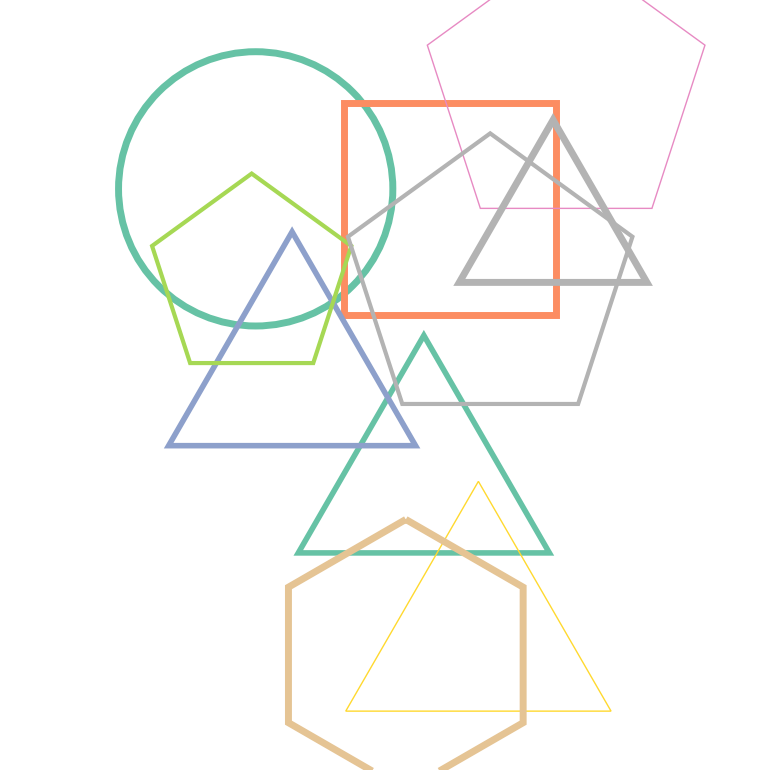[{"shape": "triangle", "thickness": 2, "radius": 0.94, "center": [0.55, 0.376]}, {"shape": "circle", "thickness": 2.5, "radius": 0.89, "center": [0.332, 0.755]}, {"shape": "square", "thickness": 2.5, "radius": 0.69, "center": [0.584, 0.729]}, {"shape": "triangle", "thickness": 2, "radius": 0.93, "center": [0.379, 0.514]}, {"shape": "pentagon", "thickness": 0.5, "radius": 0.95, "center": [0.735, 0.883]}, {"shape": "pentagon", "thickness": 1.5, "radius": 0.68, "center": [0.327, 0.639]}, {"shape": "triangle", "thickness": 0.5, "radius": 0.99, "center": [0.621, 0.176]}, {"shape": "hexagon", "thickness": 2.5, "radius": 0.88, "center": [0.527, 0.149]}, {"shape": "pentagon", "thickness": 1.5, "radius": 0.97, "center": [0.637, 0.633]}, {"shape": "triangle", "thickness": 2.5, "radius": 0.7, "center": [0.718, 0.704]}]